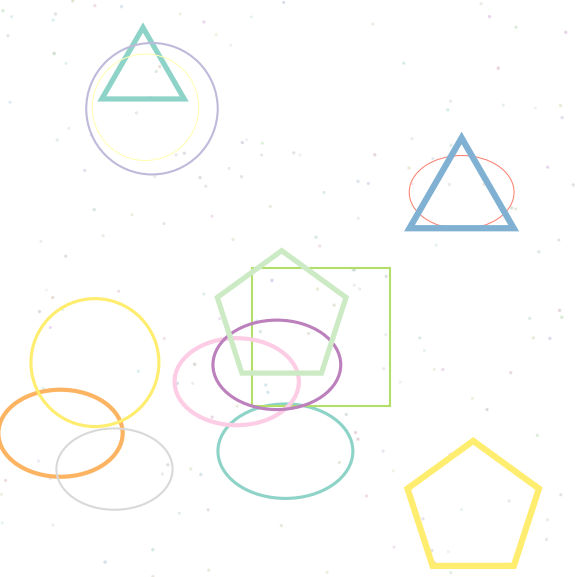[{"shape": "oval", "thickness": 1.5, "radius": 0.58, "center": [0.494, 0.218]}, {"shape": "triangle", "thickness": 2.5, "radius": 0.41, "center": [0.248, 0.869]}, {"shape": "circle", "thickness": 0.5, "radius": 0.46, "center": [0.252, 0.813]}, {"shape": "circle", "thickness": 1, "radius": 0.57, "center": [0.263, 0.811]}, {"shape": "oval", "thickness": 0.5, "radius": 0.45, "center": [0.799, 0.666]}, {"shape": "triangle", "thickness": 3, "radius": 0.52, "center": [0.799, 0.656]}, {"shape": "oval", "thickness": 2, "radius": 0.54, "center": [0.105, 0.249]}, {"shape": "square", "thickness": 1, "radius": 0.6, "center": [0.556, 0.415]}, {"shape": "oval", "thickness": 2, "radius": 0.54, "center": [0.41, 0.338]}, {"shape": "oval", "thickness": 1, "radius": 0.5, "center": [0.198, 0.187]}, {"shape": "oval", "thickness": 1.5, "radius": 0.55, "center": [0.479, 0.367]}, {"shape": "pentagon", "thickness": 2.5, "radius": 0.59, "center": [0.488, 0.448]}, {"shape": "pentagon", "thickness": 3, "radius": 0.6, "center": [0.819, 0.116]}, {"shape": "circle", "thickness": 1.5, "radius": 0.55, "center": [0.164, 0.371]}]